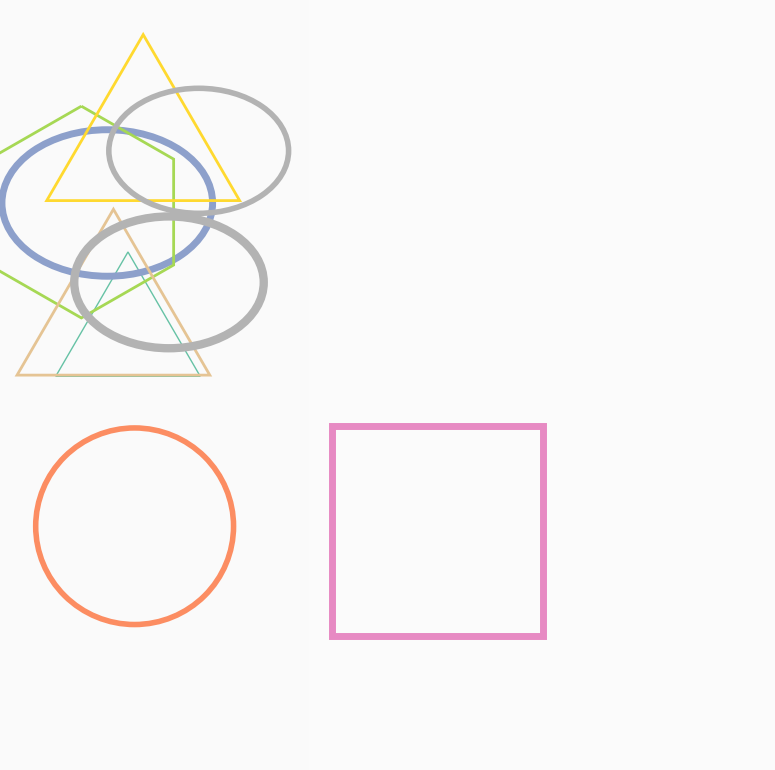[{"shape": "triangle", "thickness": 0.5, "radius": 0.54, "center": [0.165, 0.565]}, {"shape": "circle", "thickness": 2, "radius": 0.64, "center": [0.174, 0.317]}, {"shape": "oval", "thickness": 2.5, "radius": 0.68, "center": [0.138, 0.736]}, {"shape": "square", "thickness": 2.5, "radius": 0.68, "center": [0.565, 0.311]}, {"shape": "hexagon", "thickness": 1, "radius": 0.69, "center": [0.105, 0.725]}, {"shape": "triangle", "thickness": 1, "radius": 0.72, "center": [0.185, 0.811]}, {"shape": "triangle", "thickness": 1, "radius": 0.72, "center": [0.146, 0.585]}, {"shape": "oval", "thickness": 2, "radius": 0.58, "center": [0.256, 0.804]}, {"shape": "oval", "thickness": 3, "radius": 0.61, "center": [0.218, 0.633]}]